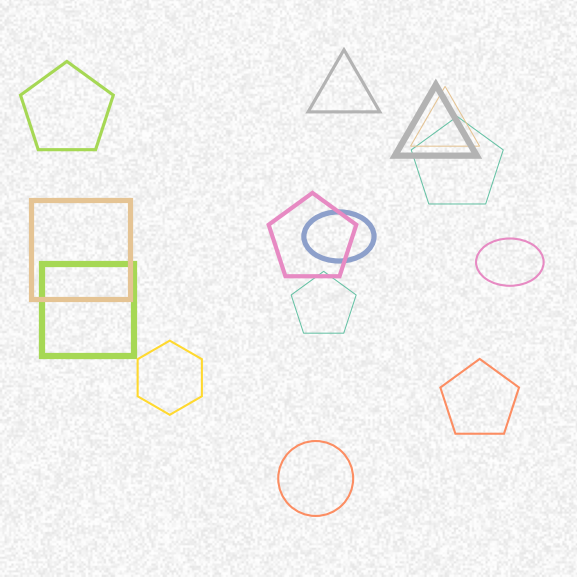[{"shape": "pentagon", "thickness": 0.5, "radius": 0.42, "center": [0.792, 0.714]}, {"shape": "pentagon", "thickness": 0.5, "radius": 0.3, "center": [0.56, 0.47]}, {"shape": "pentagon", "thickness": 1, "radius": 0.36, "center": [0.831, 0.306]}, {"shape": "circle", "thickness": 1, "radius": 0.32, "center": [0.547, 0.171]}, {"shape": "oval", "thickness": 2.5, "radius": 0.3, "center": [0.587, 0.59]}, {"shape": "oval", "thickness": 1, "radius": 0.29, "center": [0.883, 0.545]}, {"shape": "pentagon", "thickness": 2, "radius": 0.4, "center": [0.541, 0.585]}, {"shape": "square", "thickness": 3, "radius": 0.4, "center": [0.153, 0.462]}, {"shape": "pentagon", "thickness": 1.5, "radius": 0.42, "center": [0.116, 0.808]}, {"shape": "hexagon", "thickness": 1, "radius": 0.32, "center": [0.294, 0.345]}, {"shape": "square", "thickness": 2.5, "radius": 0.43, "center": [0.14, 0.568]}, {"shape": "triangle", "thickness": 0.5, "radius": 0.35, "center": [0.771, 0.781]}, {"shape": "triangle", "thickness": 3, "radius": 0.41, "center": [0.755, 0.771]}, {"shape": "triangle", "thickness": 1.5, "radius": 0.36, "center": [0.596, 0.841]}]